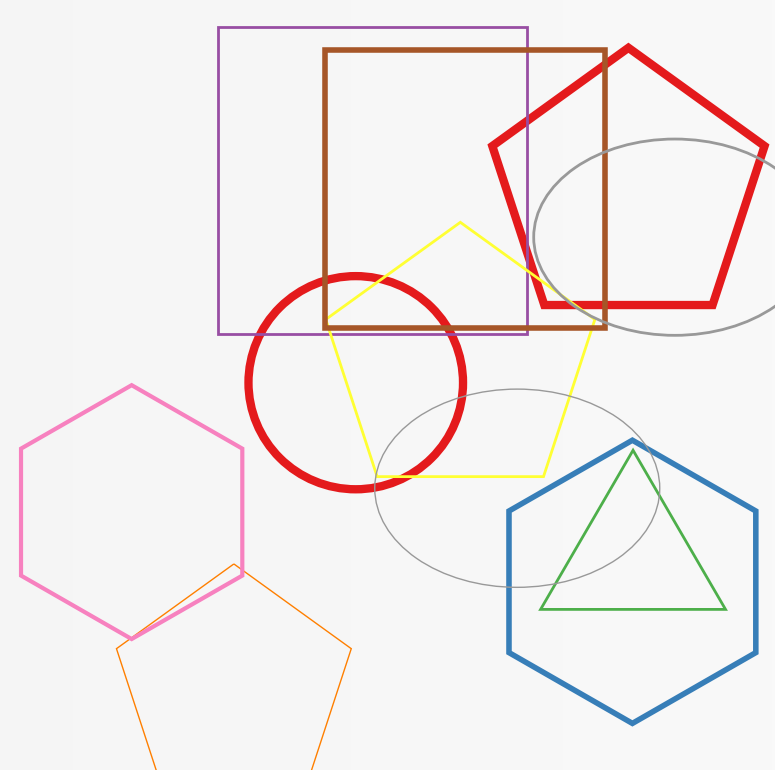[{"shape": "pentagon", "thickness": 3, "radius": 0.92, "center": [0.811, 0.753]}, {"shape": "circle", "thickness": 3, "radius": 0.69, "center": [0.459, 0.503]}, {"shape": "hexagon", "thickness": 2, "radius": 0.92, "center": [0.816, 0.244]}, {"shape": "triangle", "thickness": 1, "radius": 0.69, "center": [0.817, 0.277]}, {"shape": "square", "thickness": 1, "radius": 1.0, "center": [0.481, 0.765]}, {"shape": "pentagon", "thickness": 0.5, "radius": 0.8, "center": [0.302, 0.108]}, {"shape": "pentagon", "thickness": 1, "radius": 0.91, "center": [0.594, 0.529]}, {"shape": "square", "thickness": 2, "radius": 0.9, "center": [0.6, 0.754]}, {"shape": "hexagon", "thickness": 1.5, "radius": 0.82, "center": [0.17, 0.335]}, {"shape": "oval", "thickness": 1, "radius": 0.91, "center": [0.871, 0.692]}, {"shape": "oval", "thickness": 0.5, "radius": 0.92, "center": [0.667, 0.366]}]